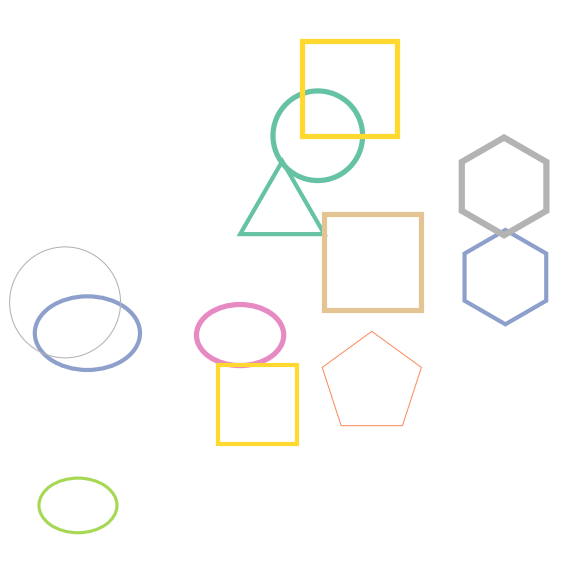[{"shape": "triangle", "thickness": 2, "radius": 0.42, "center": [0.489, 0.636]}, {"shape": "circle", "thickness": 2.5, "radius": 0.39, "center": [0.55, 0.764]}, {"shape": "pentagon", "thickness": 0.5, "radius": 0.45, "center": [0.644, 0.335]}, {"shape": "oval", "thickness": 2, "radius": 0.46, "center": [0.151, 0.422]}, {"shape": "hexagon", "thickness": 2, "radius": 0.41, "center": [0.875, 0.519]}, {"shape": "oval", "thickness": 2.5, "radius": 0.38, "center": [0.416, 0.419]}, {"shape": "oval", "thickness": 1.5, "radius": 0.34, "center": [0.135, 0.124]}, {"shape": "square", "thickness": 2, "radius": 0.34, "center": [0.446, 0.298]}, {"shape": "square", "thickness": 2.5, "radius": 0.41, "center": [0.605, 0.846]}, {"shape": "square", "thickness": 2.5, "radius": 0.42, "center": [0.645, 0.546]}, {"shape": "circle", "thickness": 0.5, "radius": 0.48, "center": [0.113, 0.476]}, {"shape": "hexagon", "thickness": 3, "radius": 0.42, "center": [0.873, 0.676]}]